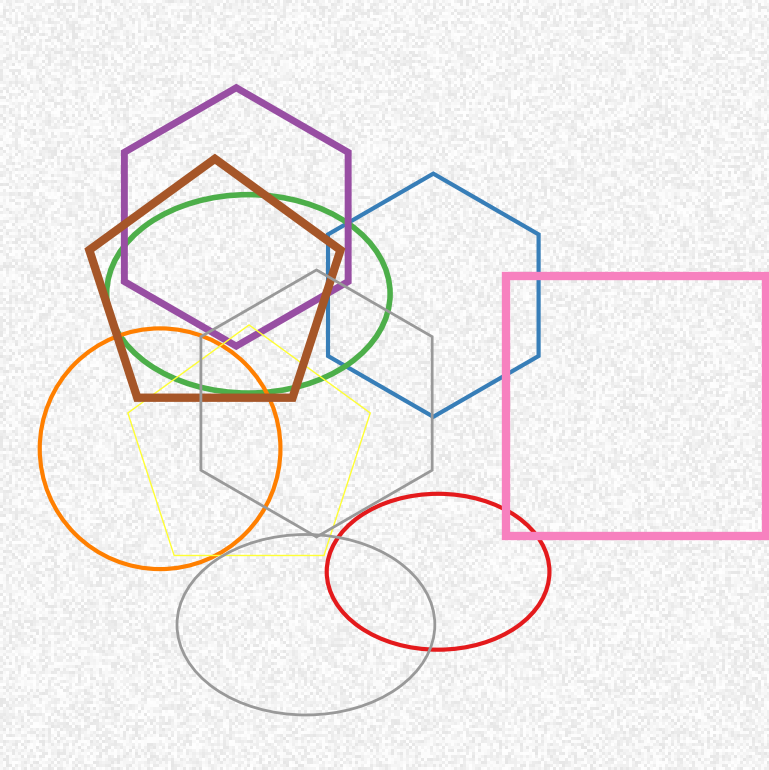[{"shape": "oval", "thickness": 1.5, "radius": 0.72, "center": [0.569, 0.257]}, {"shape": "hexagon", "thickness": 1.5, "radius": 0.79, "center": [0.563, 0.617]}, {"shape": "oval", "thickness": 2, "radius": 0.92, "center": [0.323, 0.618]}, {"shape": "hexagon", "thickness": 2.5, "radius": 0.84, "center": [0.307, 0.718]}, {"shape": "circle", "thickness": 1.5, "radius": 0.78, "center": [0.208, 0.417]}, {"shape": "pentagon", "thickness": 0.5, "radius": 0.83, "center": [0.323, 0.412]}, {"shape": "pentagon", "thickness": 3, "radius": 0.86, "center": [0.279, 0.622]}, {"shape": "square", "thickness": 3, "radius": 0.84, "center": [0.826, 0.473]}, {"shape": "oval", "thickness": 1, "radius": 0.84, "center": [0.397, 0.189]}, {"shape": "hexagon", "thickness": 1, "radius": 0.87, "center": [0.411, 0.476]}]